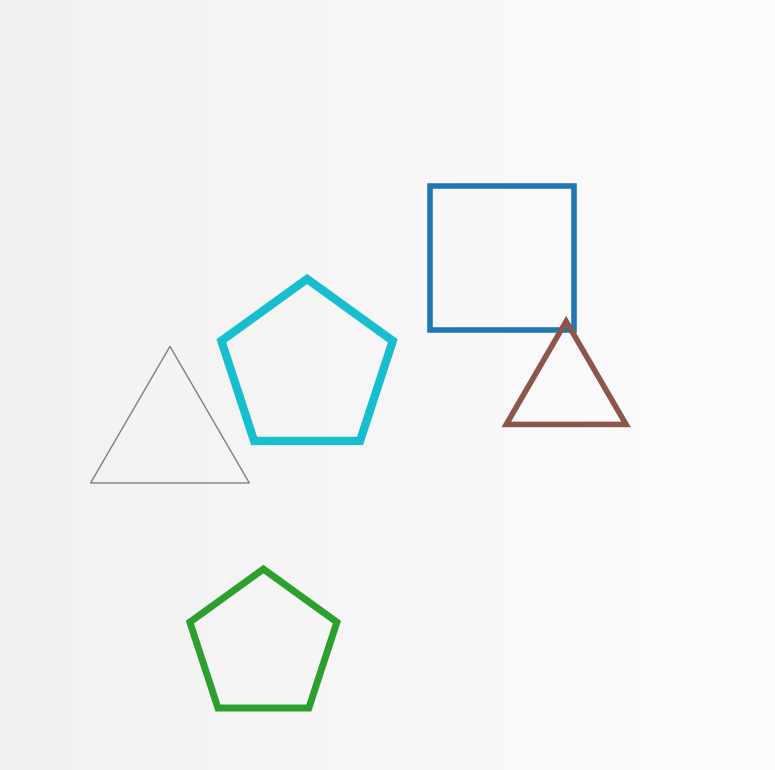[{"shape": "square", "thickness": 2, "radius": 0.47, "center": [0.648, 0.665]}, {"shape": "pentagon", "thickness": 2.5, "radius": 0.5, "center": [0.34, 0.161]}, {"shape": "triangle", "thickness": 2, "radius": 0.45, "center": [0.731, 0.493]}, {"shape": "triangle", "thickness": 0.5, "radius": 0.59, "center": [0.219, 0.432]}, {"shape": "pentagon", "thickness": 3, "radius": 0.58, "center": [0.396, 0.521]}]